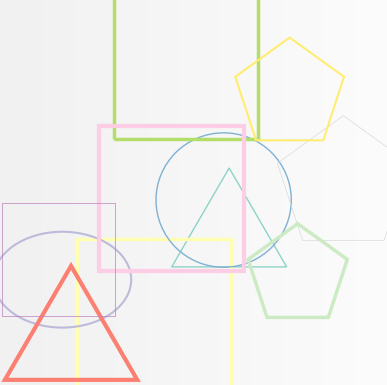[{"shape": "triangle", "thickness": 1, "radius": 0.86, "center": [0.591, 0.392]}, {"shape": "square", "thickness": 2.5, "radius": 1.0, "center": [0.397, 0.179]}, {"shape": "oval", "thickness": 1.5, "radius": 0.89, "center": [0.161, 0.274]}, {"shape": "triangle", "thickness": 3, "radius": 0.99, "center": [0.183, 0.112]}, {"shape": "circle", "thickness": 1, "radius": 0.87, "center": [0.577, 0.48]}, {"shape": "square", "thickness": 2.5, "radius": 0.93, "center": [0.479, 0.824]}, {"shape": "square", "thickness": 3, "radius": 0.94, "center": [0.443, 0.485]}, {"shape": "pentagon", "thickness": 0.5, "radius": 0.9, "center": [0.886, 0.521]}, {"shape": "square", "thickness": 0.5, "radius": 0.73, "center": [0.151, 0.325]}, {"shape": "pentagon", "thickness": 2.5, "radius": 0.67, "center": [0.768, 0.284]}, {"shape": "pentagon", "thickness": 1.5, "radius": 0.74, "center": [0.747, 0.755]}]